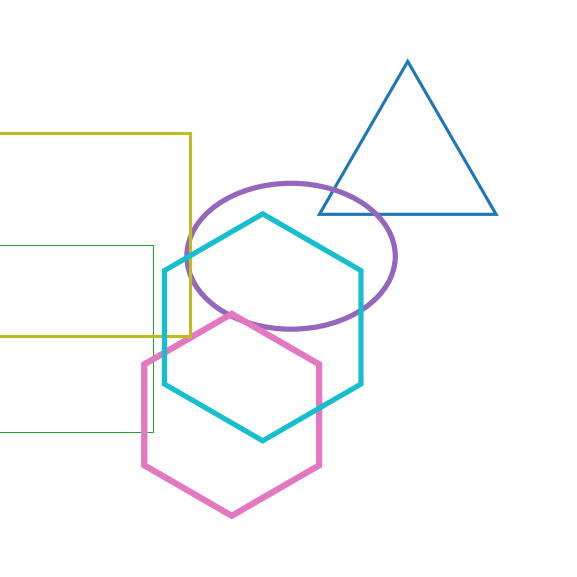[{"shape": "triangle", "thickness": 1.5, "radius": 0.88, "center": [0.706, 0.716]}, {"shape": "square", "thickness": 0.5, "radius": 0.81, "center": [0.104, 0.413]}, {"shape": "oval", "thickness": 2.5, "radius": 0.9, "center": [0.504, 0.555]}, {"shape": "hexagon", "thickness": 3, "radius": 0.87, "center": [0.401, 0.281]}, {"shape": "square", "thickness": 1.5, "radius": 0.88, "center": [0.153, 0.593]}, {"shape": "hexagon", "thickness": 2.5, "radius": 0.98, "center": [0.455, 0.432]}]